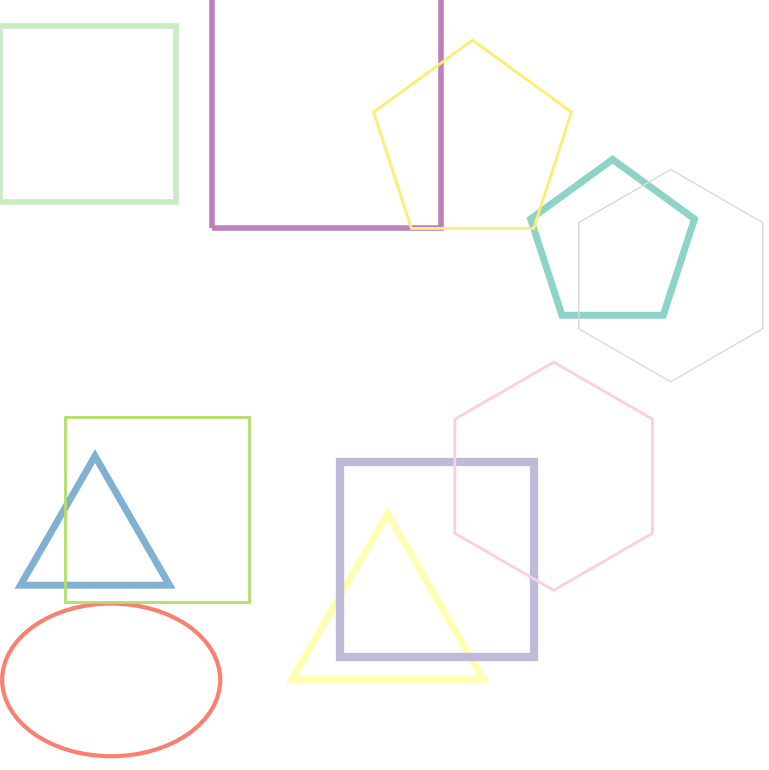[{"shape": "pentagon", "thickness": 2.5, "radius": 0.56, "center": [0.796, 0.681]}, {"shape": "triangle", "thickness": 2.5, "radius": 0.72, "center": [0.503, 0.189]}, {"shape": "square", "thickness": 3, "radius": 0.63, "center": [0.568, 0.273]}, {"shape": "oval", "thickness": 1.5, "radius": 0.71, "center": [0.144, 0.117]}, {"shape": "triangle", "thickness": 2.5, "radius": 0.56, "center": [0.123, 0.296]}, {"shape": "square", "thickness": 1, "radius": 0.6, "center": [0.204, 0.338]}, {"shape": "hexagon", "thickness": 1, "radius": 0.74, "center": [0.719, 0.382]}, {"shape": "hexagon", "thickness": 0.5, "radius": 0.69, "center": [0.871, 0.642]}, {"shape": "square", "thickness": 2, "radius": 0.75, "center": [0.424, 0.853]}, {"shape": "square", "thickness": 2, "radius": 0.57, "center": [0.115, 0.852]}, {"shape": "pentagon", "thickness": 1, "radius": 0.68, "center": [0.614, 0.813]}]